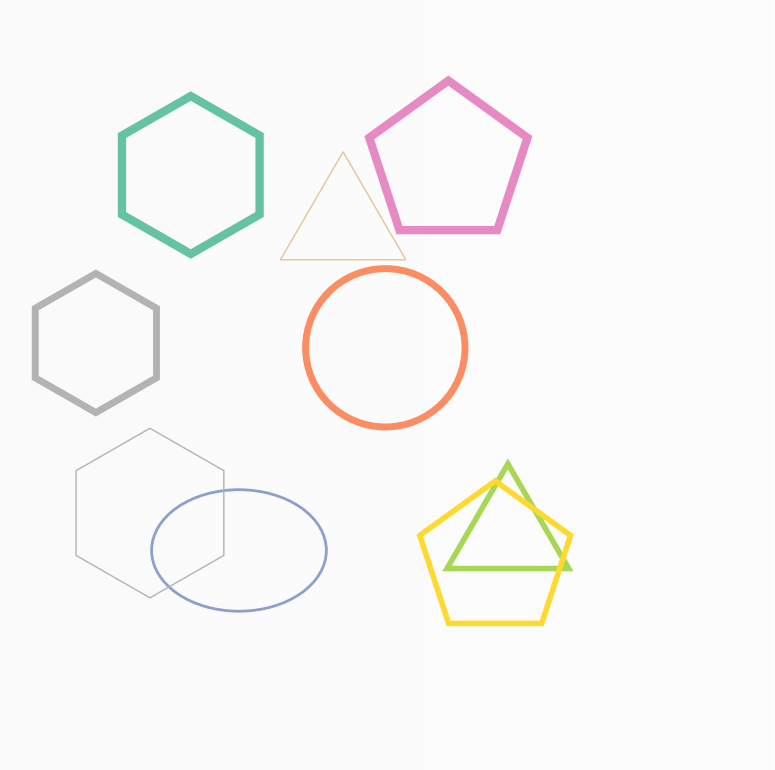[{"shape": "hexagon", "thickness": 3, "radius": 0.51, "center": [0.246, 0.773]}, {"shape": "circle", "thickness": 2.5, "radius": 0.51, "center": [0.497, 0.548]}, {"shape": "oval", "thickness": 1, "radius": 0.56, "center": [0.308, 0.285]}, {"shape": "pentagon", "thickness": 3, "radius": 0.54, "center": [0.579, 0.788]}, {"shape": "triangle", "thickness": 2, "radius": 0.45, "center": [0.655, 0.307]}, {"shape": "pentagon", "thickness": 2, "radius": 0.51, "center": [0.639, 0.273]}, {"shape": "triangle", "thickness": 0.5, "radius": 0.47, "center": [0.443, 0.709]}, {"shape": "hexagon", "thickness": 2.5, "radius": 0.45, "center": [0.124, 0.554]}, {"shape": "hexagon", "thickness": 0.5, "radius": 0.55, "center": [0.193, 0.334]}]